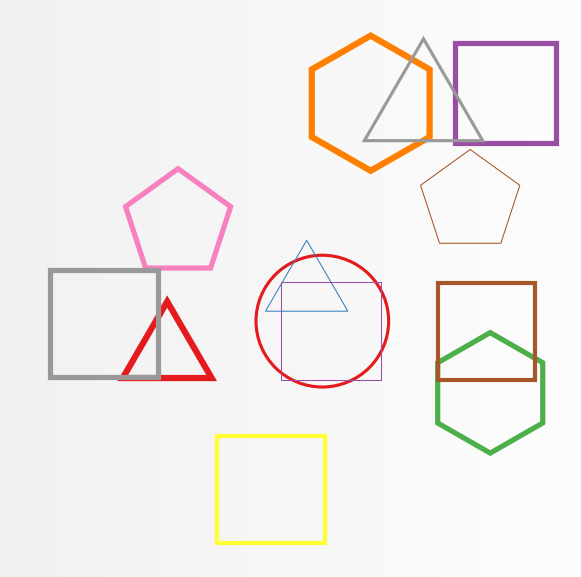[{"shape": "circle", "thickness": 1.5, "radius": 0.57, "center": [0.555, 0.443]}, {"shape": "triangle", "thickness": 3, "radius": 0.44, "center": [0.288, 0.389]}, {"shape": "triangle", "thickness": 0.5, "radius": 0.41, "center": [0.528, 0.501]}, {"shape": "hexagon", "thickness": 2.5, "radius": 0.52, "center": [0.843, 0.319]}, {"shape": "square", "thickness": 0.5, "radius": 0.43, "center": [0.569, 0.426]}, {"shape": "square", "thickness": 2.5, "radius": 0.43, "center": [0.869, 0.839]}, {"shape": "hexagon", "thickness": 3, "radius": 0.59, "center": [0.638, 0.82]}, {"shape": "square", "thickness": 2, "radius": 0.46, "center": [0.467, 0.151]}, {"shape": "pentagon", "thickness": 0.5, "radius": 0.45, "center": [0.809, 0.651]}, {"shape": "square", "thickness": 2, "radius": 0.42, "center": [0.837, 0.425]}, {"shape": "pentagon", "thickness": 2.5, "radius": 0.48, "center": [0.306, 0.612]}, {"shape": "triangle", "thickness": 1.5, "radius": 0.59, "center": [0.729, 0.814]}, {"shape": "square", "thickness": 2.5, "radius": 0.46, "center": [0.179, 0.439]}]